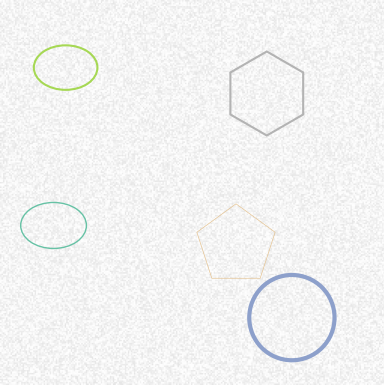[{"shape": "oval", "thickness": 1, "radius": 0.43, "center": [0.139, 0.414]}, {"shape": "circle", "thickness": 3, "radius": 0.55, "center": [0.758, 0.175]}, {"shape": "oval", "thickness": 1.5, "radius": 0.41, "center": [0.17, 0.824]}, {"shape": "pentagon", "thickness": 0.5, "radius": 0.53, "center": [0.613, 0.364]}, {"shape": "hexagon", "thickness": 1.5, "radius": 0.55, "center": [0.693, 0.757]}]